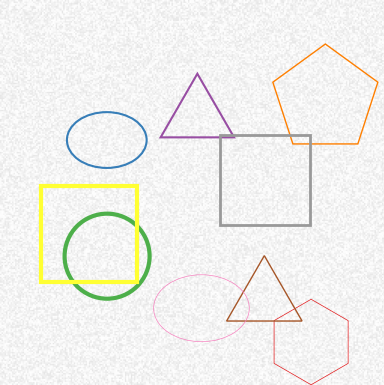[{"shape": "hexagon", "thickness": 0.5, "radius": 0.56, "center": [0.808, 0.112]}, {"shape": "oval", "thickness": 1.5, "radius": 0.52, "center": [0.277, 0.636]}, {"shape": "circle", "thickness": 3, "radius": 0.55, "center": [0.278, 0.335]}, {"shape": "triangle", "thickness": 1.5, "radius": 0.55, "center": [0.513, 0.698]}, {"shape": "pentagon", "thickness": 1, "radius": 0.72, "center": [0.845, 0.742]}, {"shape": "square", "thickness": 3, "radius": 0.62, "center": [0.231, 0.393]}, {"shape": "triangle", "thickness": 1, "radius": 0.57, "center": [0.687, 0.223]}, {"shape": "oval", "thickness": 0.5, "radius": 0.62, "center": [0.523, 0.199]}, {"shape": "square", "thickness": 2, "radius": 0.58, "center": [0.688, 0.532]}]